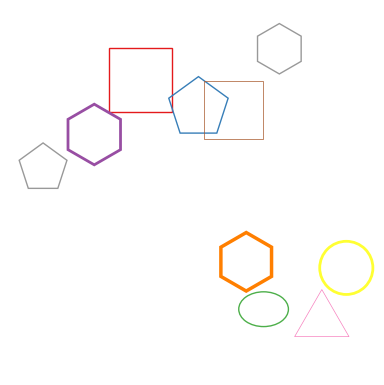[{"shape": "square", "thickness": 1, "radius": 0.41, "center": [0.365, 0.793]}, {"shape": "pentagon", "thickness": 1, "radius": 0.41, "center": [0.515, 0.72]}, {"shape": "oval", "thickness": 1, "radius": 0.32, "center": [0.685, 0.197]}, {"shape": "hexagon", "thickness": 2, "radius": 0.39, "center": [0.245, 0.651]}, {"shape": "hexagon", "thickness": 2.5, "radius": 0.38, "center": [0.64, 0.32]}, {"shape": "circle", "thickness": 2, "radius": 0.35, "center": [0.899, 0.304]}, {"shape": "square", "thickness": 0.5, "radius": 0.38, "center": [0.607, 0.715]}, {"shape": "triangle", "thickness": 0.5, "radius": 0.41, "center": [0.836, 0.166]}, {"shape": "hexagon", "thickness": 1, "radius": 0.33, "center": [0.726, 0.873]}, {"shape": "pentagon", "thickness": 1, "radius": 0.33, "center": [0.112, 0.563]}]